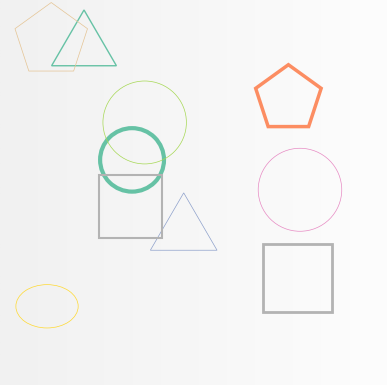[{"shape": "triangle", "thickness": 1, "radius": 0.48, "center": [0.217, 0.878]}, {"shape": "circle", "thickness": 3, "radius": 0.41, "center": [0.341, 0.585]}, {"shape": "pentagon", "thickness": 2.5, "radius": 0.44, "center": [0.744, 0.743]}, {"shape": "triangle", "thickness": 0.5, "radius": 0.5, "center": [0.474, 0.4]}, {"shape": "circle", "thickness": 0.5, "radius": 0.54, "center": [0.774, 0.507]}, {"shape": "circle", "thickness": 0.5, "radius": 0.54, "center": [0.373, 0.682]}, {"shape": "oval", "thickness": 0.5, "radius": 0.4, "center": [0.121, 0.204]}, {"shape": "pentagon", "thickness": 0.5, "radius": 0.49, "center": [0.132, 0.895]}, {"shape": "square", "thickness": 2, "radius": 0.44, "center": [0.767, 0.277]}, {"shape": "square", "thickness": 1.5, "radius": 0.41, "center": [0.337, 0.464]}]